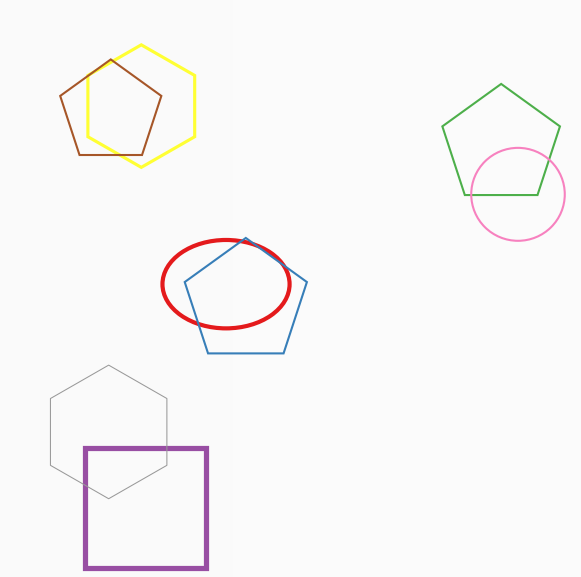[{"shape": "oval", "thickness": 2, "radius": 0.55, "center": [0.389, 0.507]}, {"shape": "pentagon", "thickness": 1, "radius": 0.55, "center": [0.423, 0.477]}, {"shape": "pentagon", "thickness": 1, "radius": 0.53, "center": [0.862, 0.747]}, {"shape": "square", "thickness": 2.5, "radius": 0.52, "center": [0.251, 0.12]}, {"shape": "hexagon", "thickness": 1.5, "radius": 0.53, "center": [0.243, 0.815]}, {"shape": "pentagon", "thickness": 1, "radius": 0.46, "center": [0.191, 0.805]}, {"shape": "circle", "thickness": 1, "radius": 0.4, "center": [0.891, 0.663]}, {"shape": "hexagon", "thickness": 0.5, "radius": 0.58, "center": [0.187, 0.251]}]